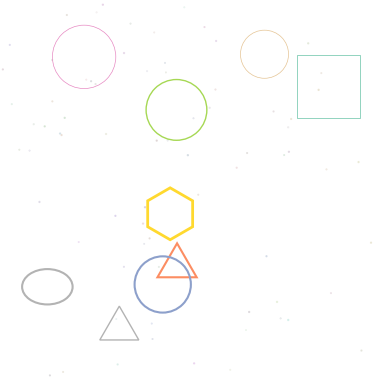[{"shape": "square", "thickness": 0.5, "radius": 0.41, "center": [0.852, 0.775]}, {"shape": "triangle", "thickness": 1.5, "radius": 0.29, "center": [0.46, 0.309]}, {"shape": "circle", "thickness": 1.5, "radius": 0.37, "center": [0.423, 0.261]}, {"shape": "circle", "thickness": 0.5, "radius": 0.41, "center": [0.218, 0.852]}, {"shape": "circle", "thickness": 1, "radius": 0.39, "center": [0.458, 0.715]}, {"shape": "hexagon", "thickness": 2, "radius": 0.34, "center": [0.442, 0.445]}, {"shape": "circle", "thickness": 0.5, "radius": 0.31, "center": [0.687, 0.859]}, {"shape": "oval", "thickness": 1.5, "radius": 0.33, "center": [0.123, 0.255]}, {"shape": "triangle", "thickness": 1, "radius": 0.29, "center": [0.31, 0.146]}]